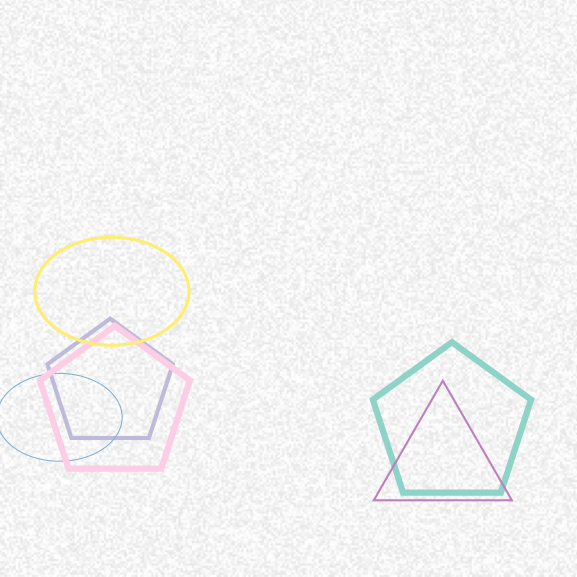[{"shape": "pentagon", "thickness": 3, "radius": 0.72, "center": [0.783, 0.263]}, {"shape": "pentagon", "thickness": 2, "radius": 0.57, "center": [0.191, 0.333]}, {"shape": "oval", "thickness": 0.5, "radius": 0.54, "center": [0.103, 0.277]}, {"shape": "pentagon", "thickness": 3, "radius": 0.68, "center": [0.199, 0.298]}, {"shape": "triangle", "thickness": 1, "radius": 0.69, "center": [0.767, 0.202]}, {"shape": "oval", "thickness": 1.5, "radius": 0.67, "center": [0.194, 0.495]}]